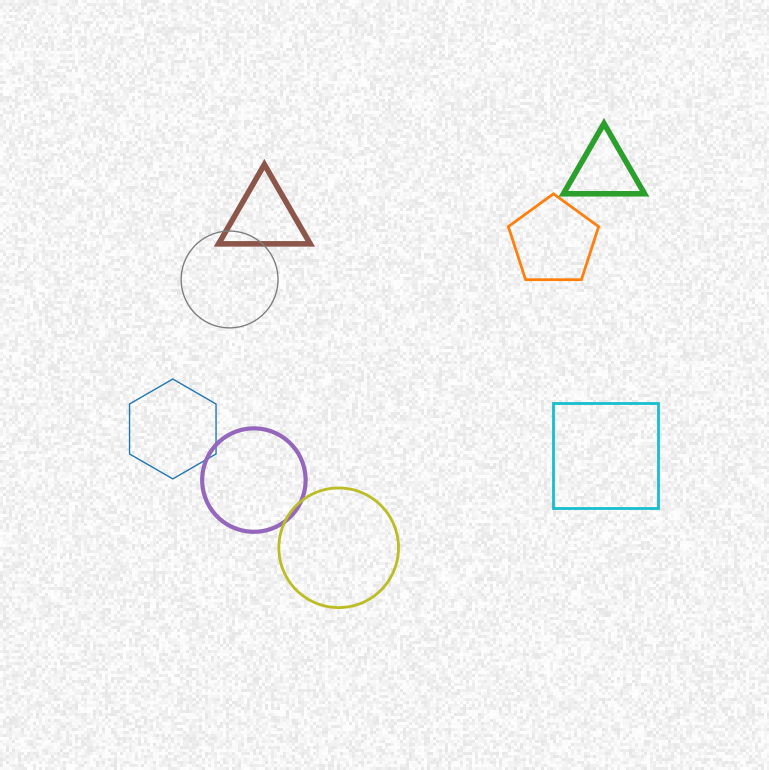[{"shape": "hexagon", "thickness": 0.5, "radius": 0.32, "center": [0.224, 0.443]}, {"shape": "pentagon", "thickness": 1, "radius": 0.31, "center": [0.719, 0.687]}, {"shape": "triangle", "thickness": 2, "radius": 0.3, "center": [0.784, 0.779]}, {"shape": "circle", "thickness": 1.5, "radius": 0.34, "center": [0.33, 0.377]}, {"shape": "triangle", "thickness": 2, "radius": 0.34, "center": [0.343, 0.718]}, {"shape": "circle", "thickness": 0.5, "radius": 0.31, "center": [0.298, 0.637]}, {"shape": "circle", "thickness": 1, "radius": 0.39, "center": [0.44, 0.289]}, {"shape": "square", "thickness": 1, "radius": 0.34, "center": [0.787, 0.408]}]